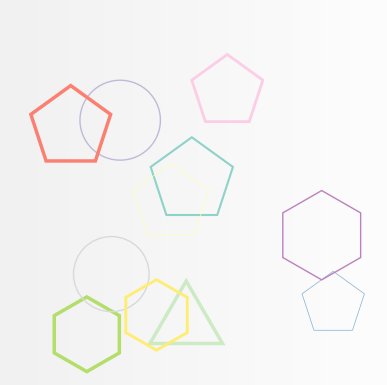[{"shape": "pentagon", "thickness": 1.5, "radius": 0.56, "center": [0.495, 0.532]}, {"shape": "pentagon", "thickness": 0.5, "radius": 0.51, "center": [0.441, 0.473]}, {"shape": "circle", "thickness": 1, "radius": 0.52, "center": [0.31, 0.688]}, {"shape": "pentagon", "thickness": 2.5, "radius": 0.54, "center": [0.183, 0.669]}, {"shape": "pentagon", "thickness": 0.5, "radius": 0.42, "center": [0.86, 0.211]}, {"shape": "hexagon", "thickness": 2.5, "radius": 0.48, "center": [0.224, 0.132]}, {"shape": "pentagon", "thickness": 2, "radius": 0.48, "center": [0.587, 0.762]}, {"shape": "circle", "thickness": 1, "radius": 0.49, "center": [0.287, 0.288]}, {"shape": "hexagon", "thickness": 1, "radius": 0.58, "center": [0.83, 0.389]}, {"shape": "triangle", "thickness": 2.5, "radius": 0.54, "center": [0.481, 0.162]}, {"shape": "hexagon", "thickness": 2, "radius": 0.46, "center": [0.404, 0.182]}]